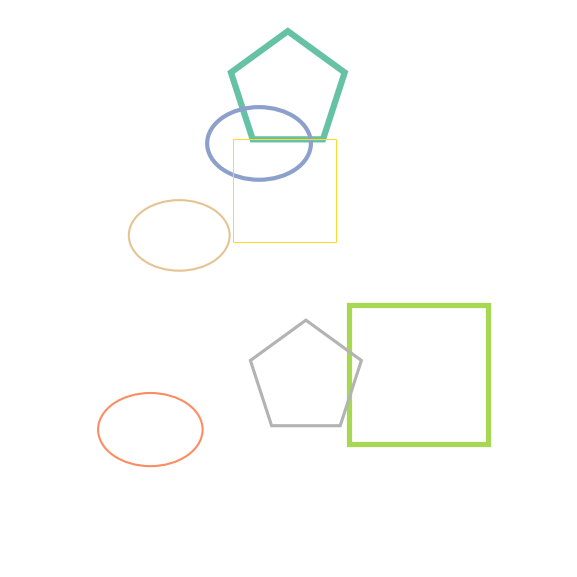[{"shape": "pentagon", "thickness": 3, "radius": 0.52, "center": [0.498, 0.842]}, {"shape": "oval", "thickness": 1, "radius": 0.45, "center": [0.26, 0.255]}, {"shape": "oval", "thickness": 2, "radius": 0.45, "center": [0.449, 0.751]}, {"shape": "square", "thickness": 2.5, "radius": 0.6, "center": [0.724, 0.35]}, {"shape": "square", "thickness": 0.5, "radius": 0.45, "center": [0.492, 0.67]}, {"shape": "oval", "thickness": 1, "radius": 0.44, "center": [0.31, 0.592]}, {"shape": "pentagon", "thickness": 1.5, "radius": 0.51, "center": [0.53, 0.344]}]